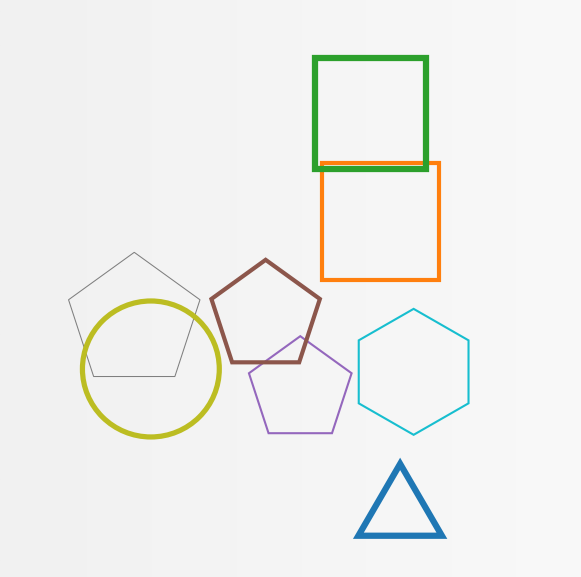[{"shape": "triangle", "thickness": 3, "radius": 0.41, "center": [0.688, 0.113]}, {"shape": "square", "thickness": 2, "radius": 0.5, "center": [0.654, 0.616]}, {"shape": "square", "thickness": 3, "radius": 0.48, "center": [0.638, 0.803]}, {"shape": "pentagon", "thickness": 1, "radius": 0.46, "center": [0.517, 0.324]}, {"shape": "pentagon", "thickness": 2, "radius": 0.49, "center": [0.457, 0.451]}, {"shape": "pentagon", "thickness": 0.5, "radius": 0.59, "center": [0.231, 0.443]}, {"shape": "circle", "thickness": 2.5, "radius": 0.59, "center": [0.26, 0.36]}, {"shape": "hexagon", "thickness": 1, "radius": 0.55, "center": [0.712, 0.355]}]